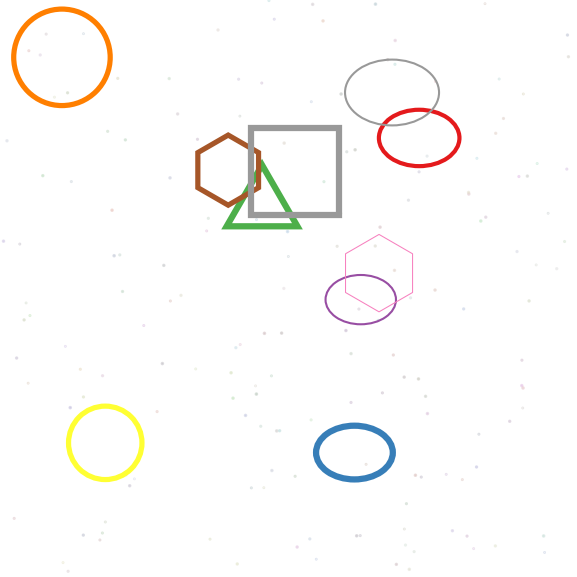[{"shape": "oval", "thickness": 2, "radius": 0.35, "center": [0.726, 0.76]}, {"shape": "oval", "thickness": 3, "radius": 0.33, "center": [0.614, 0.215]}, {"shape": "triangle", "thickness": 3, "radius": 0.35, "center": [0.454, 0.643]}, {"shape": "oval", "thickness": 1, "radius": 0.3, "center": [0.625, 0.48]}, {"shape": "circle", "thickness": 2.5, "radius": 0.42, "center": [0.107, 0.9]}, {"shape": "circle", "thickness": 2.5, "radius": 0.32, "center": [0.182, 0.232]}, {"shape": "hexagon", "thickness": 2.5, "radius": 0.3, "center": [0.395, 0.705]}, {"shape": "hexagon", "thickness": 0.5, "radius": 0.34, "center": [0.656, 0.526]}, {"shape": "oval", "thickness": 1, "radius": 0.41, "center": [0.679, 0.839]}, {"shape": "square", "thickness": 3, "radius": 0.38, "center": [0.511, 0.702]}]